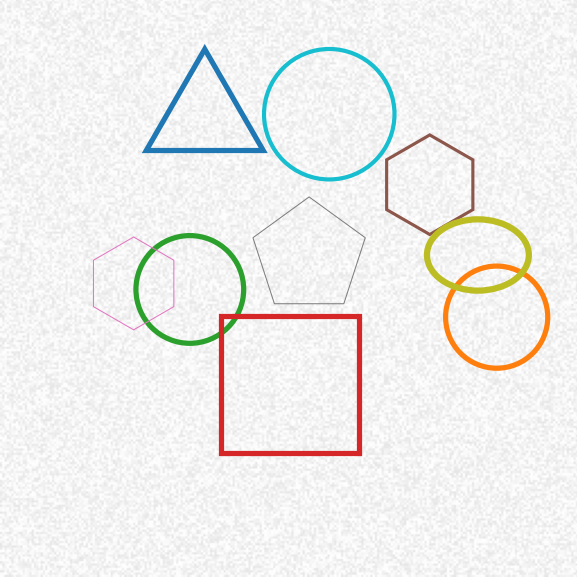[{"shape": "triangle", "thickness": 2.5, "radius": 0.58, "center": [0.355, 0.797]}, {"shape": "circle", "thickness": 2.5, "radius": 0.44, "center": [0.86, 0.45]}, {"shape": "circle", "thickness": 2.5, "radius": 0.47, "center": [0.329, 0.498]}, {"shape": "square", "thickness": 2.5, "radius": 0.59, "center": [0.502, 0.334]}, {"shape": "hexagon", "thickness": 1.5, "radius": 0.43, "center": [0.744, 0.679]}, {"shape": "hexagon", "thickness": 0.5, "radius": 0.4, "center": [0.231, 0.508]}, {"shape": "pentagon", "thickness": 0.5, "radius": 0.51, "center": [0.535, 0.556]}, {"shape": "oval", "thickness": 3, "radius": 0.44, "center": [0.828, 0.558]}, {"shape": "circle", "thickness": 2, "radius": 0.56, "center": [0.57, 0.801]}]